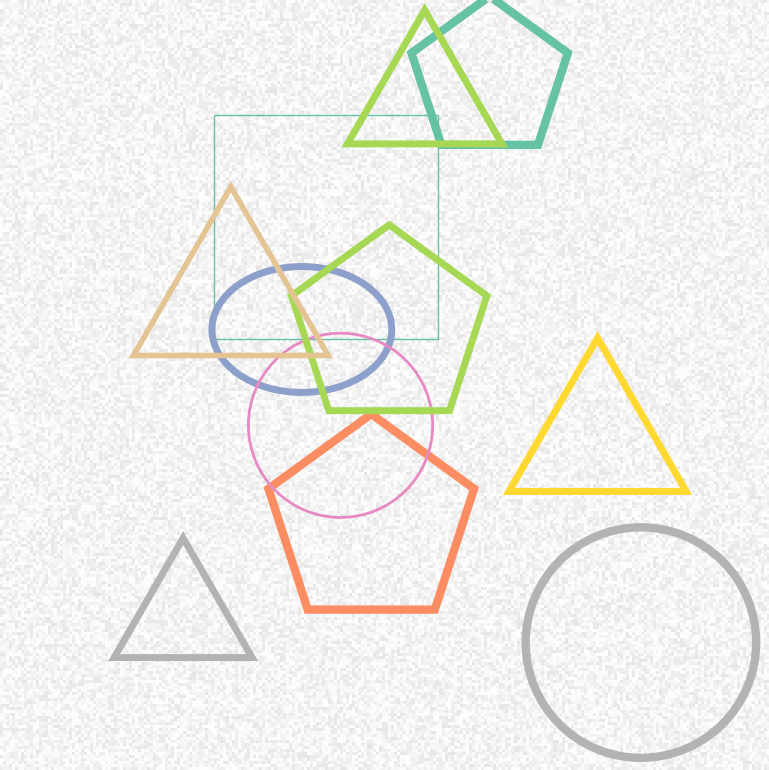[{"shape": "square", "thickness": 0.5, "radius": 0.73, "center": [0.424, 0.705]}, {"shape": "pentagon", "thickness": 3, "radius": 0.53, "center": [0.636, 0.898]}, {"shape": "pentagon", "thickness": 3, "radius": 0.7, "center": [0.482, 0.322]}, {"shape": "oval", "thickness": 2.5, "radius": 0.58, "center": [0.392, 0.572]}, {"shape": "circle", "thickness": 1, "radius": 0.6, "center": [0.442, 0.448]}, {"shape": "pentagon", "thickness": 2.5, "radius": 0.67, "center": [0.505, 0.575]}, {"shape": "triangle", "thickness": 2.5, "radius": 0.58, "center": [0.552, 0.871]}, {"shape": "triangle", "thickness": 2.5, "radius": 0.66, "center": [0.776, 0.428]}, {"shape": "triangle", "thickness": 2, "radius": 0.73, "center": [0.3, 0.611]}, {"shape": "triangle", "thickness": 2.5, "radius": 0.52, "center": [0.238, 0.198]}, {"shape": "circle", "thickness": 3, "radius": 0.75, "center": [0.832, 0.165]}]